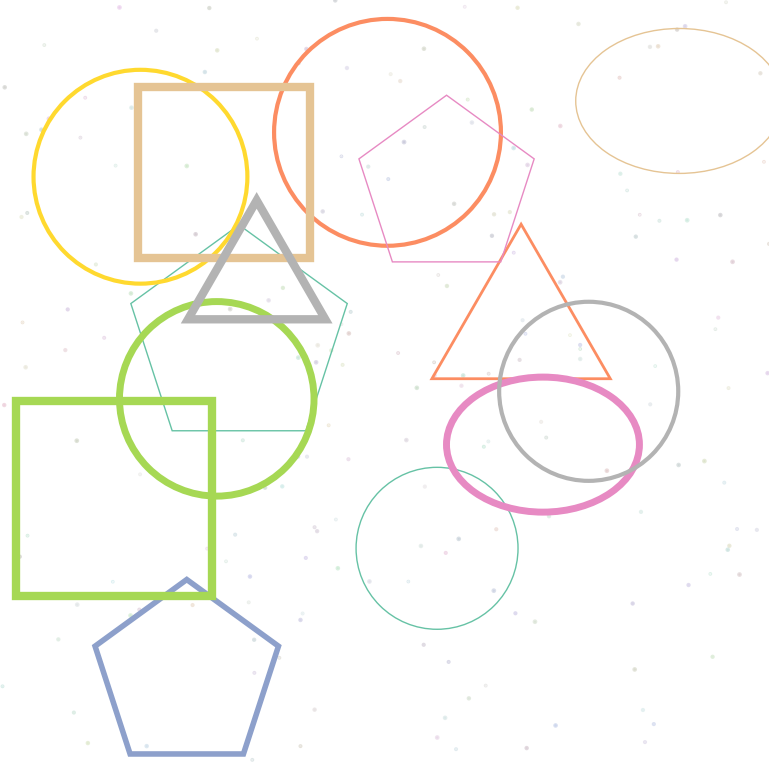[{"shape": "pentagon", "thickness": 0.5, "radius": 0.74, "center": [0.31, 0.56]}, {"shape": "circle", "thickness": 0.5, "radius": 0.53, "center": [0.568, 0.288]}, {"shape": "triangle", "thickness": 1, "radius": 0.67, "center": [0.677, 0.575]}, {"shape": "circle", "thickness": 1.5, "radius": 0.74, "center": [0.503, 0.828]}, {"shape": "pentagon", "thickness": 2, "radius": 0.63, "center": [0.243, 0.122]}, {"shape": "oval", "thickness": 2.5, "radius": 0.63, "center": [0.705, 0.423]}, {"shape": "pentagon", "thickness": 0.5, "radius": 0.6, "center": [0.58, 0.757]}, {"shape": "square", "thickness": 3, "radius": 0.63, "center": [0.148, 0.352]}, {"shape": "circle", "thickness": 2.5, "radius": 0.63, "center": [0.281, 0.482]}, {"shape": "circle", "thickness": 1.5, "radius": 0.69, "center": [0.182, 0.77]}, {"shape": "square", "thickness": 3, "radius": 0.56, "center": [0.291, 0.776]}, {"shape": "oval", "thickness": 0.5, "radius": 0.67, "center": [0.882, 0.869]}, {"shape": "circle", "thickness": 1.5, "radius": 0.58, "center": [0.765, 0.492]}, {"shape": "triangle", "thickness": 3, "radius": 0.51, "center": [0.333, 0.637]}]